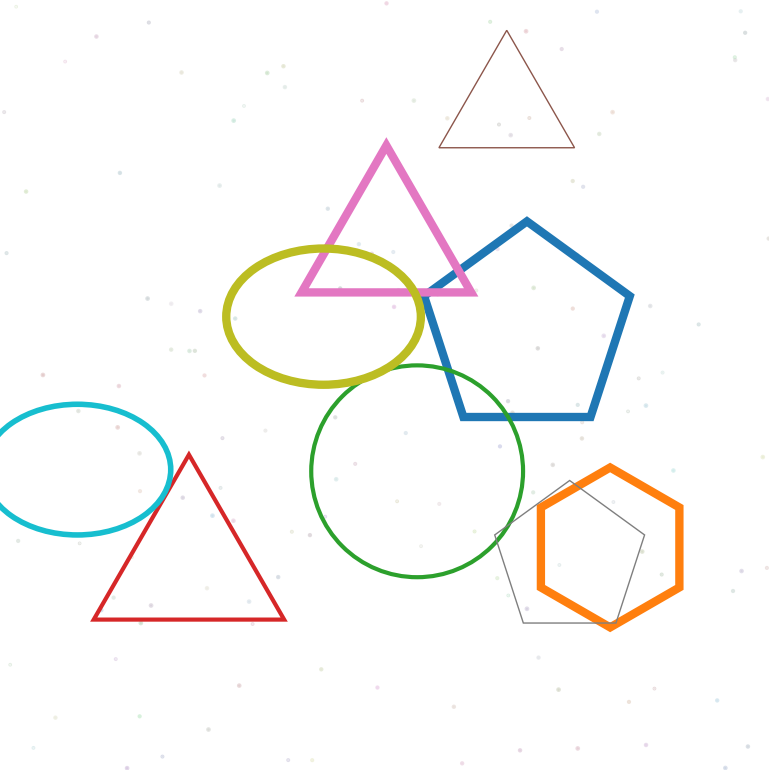[{"shape": "pentagon", "thickness": 3, "radius": 0.7, "center": [0.684, 0.572]}, {"shape": "hexagon", "thickness": 3, "radius": 0.52, "center": [0.792, 0.289]}, {"shape": "circle", "thickness": 1.5, "radius": 0.69, "center": [0.542, 0.388]}, {"shape": "triangle", "thickness": 1.5, "radius": 0.71, "center": [0.245, 0.267]}, {"shape": "triangle", "thickness": 0.5, "radius": 0.51, "center": [0.658, 0.859]}, {"shape": "triangle", "thickness": 3, "radius": 0.64, "center": [0.502, 0.684]}, {"shape": "pentagon", "thickness": 0.5, "radius": 0.51, "center": [0.74, 0.274]}, {"shape": "oval", "thickness": 3, "radius": 0.63, "center": [0.42, 0.589]}, {"shape": "oval", "thickness": 2, "radius": 0.61, "center": [0.101, 0.39]}]